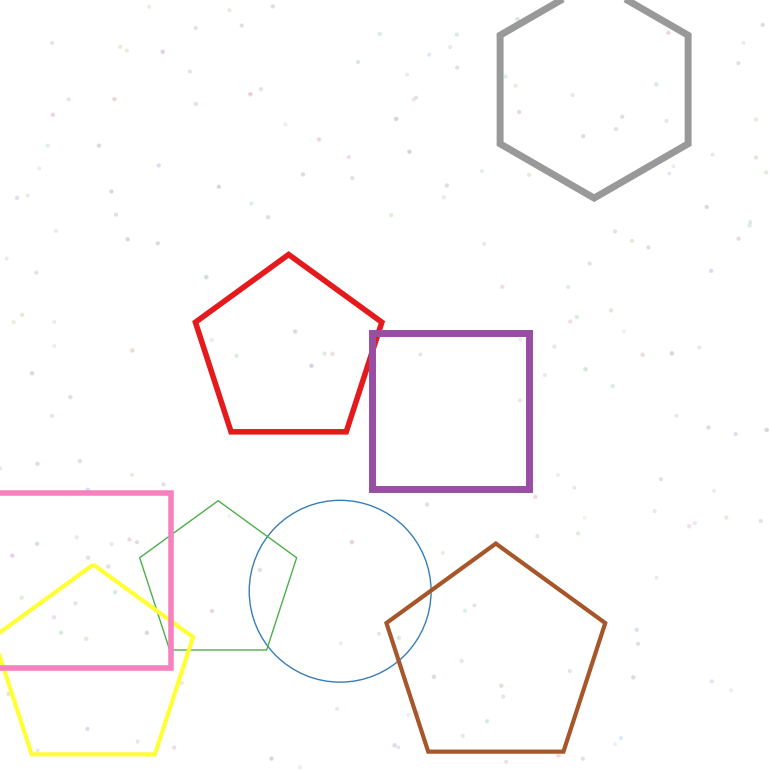[{"shape": "pentagon", "thickness": 2, "radius": 0.64, "center": [0.375, 0.542]}, {"shape": "circle", "thickness": 0.5, "radius": 0.59, "center": [0.442, 0.232]}, {"shape": "pentagon", "thickness": 0.5, "radius": 0.54, "center": [0.283, 0.243]}, {"shape": "square", "thickness": 2.5, "radius": 0.51, "center": [0.585, 0.466]}, {"shape": "pentagon", "thickness": 1.5, "radius": 0.68, "center": [0.121, 0.131]}, {"shape": "pentagon", "thickness": 1.5, "radius": 0.75, "center": [0.644, 0.145]}, {"shape": "square", "thickness": 2, "radius": 0.57, "center": [0.109, 0.246]}, {"shape": "hexagon", "thickness": 2.5, "radius": 0.7, "center": [0.772, 0.884]}]